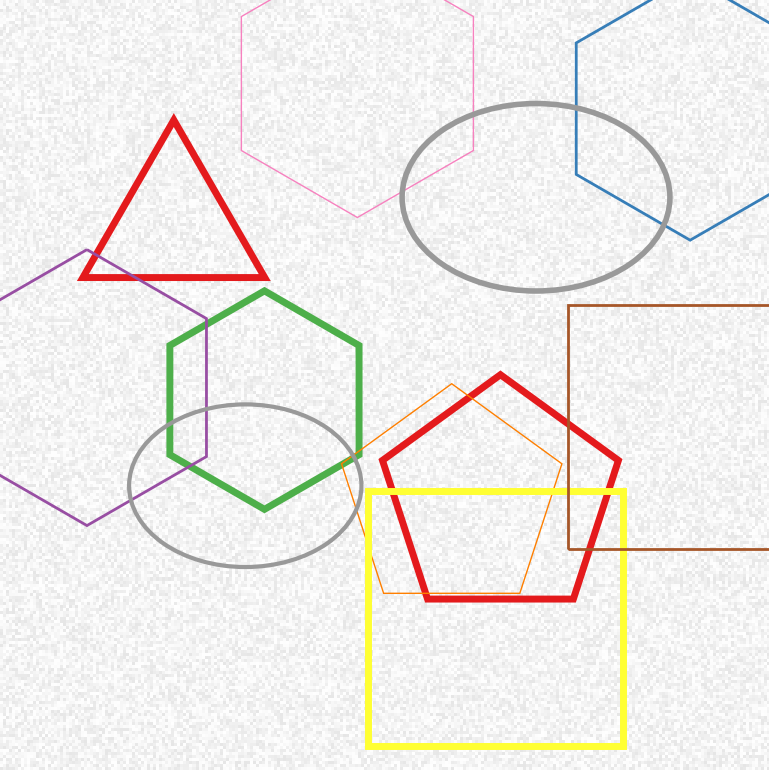[{"shape": "triangle", "thickness": 2.5, "radius": 0.68, "center": [0.226, 0.708]}, {"shape": "pentagon", "thickness": 2.5, "radius": 0.81, "center": [0.65, 0.352]}, {"shape": "hexagon", "thickness": 1, "radius": 0.85, "center": [0.896, 0.859]}, {"shape": "hexagon", "thickness": 2.5, "radius": 0.71, "center": [0.343, 0.48]}, {"shape": "hexagon", "thickness": 1, "radius": 0.9, "center": [0.113, 0.497]}, {"shape": "pentagon", "thickness": 0.5, "radius": 0.75, "center": [0.587, 0.351]}, {"shape": "square", "thickness": 2.5, "radius": 0.83, "center": [0.644, 0.196]}, {"shape": "square", "thickness": 1, "radius": 0.79, "center": [0.896, 0.446]}, {"shape": "hexagon", "thickness": 0.5, "radius": 0.87, "center": [0.464, 0.892]}, {"shape": "oval", "thickness": 2, "radius": 0.87, "center": [0.696, 0.744]}, {"shape": "oval", "thickness": 1.5, "radius": 0.75, "center": [0.319, 0.369]}]